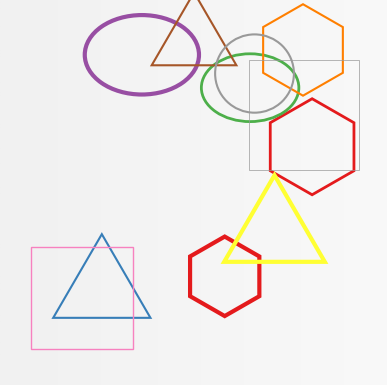[{"shape": "hexagon", "thickness": 3, "radius": 0.52, "center": [0.58, 0.282]}, {"shape": "hexagon", "thickness": 2, "radius": 0.62, "center": [0.805, 0.619]}, {"shape": "triangle", "thickness": 1.5, "radius": 0.72, "center": [0.263, 0.247]}, {"shape": "oval", "thickness": 2, "radius": 0.63, "center": [0.645, 0.772]}, {"shape": "oval", "thickness": 3, "radius": 0.74, "center": [0.366, 0.858]}, {"shape": "hexagon", "thickness": 1.5, "radius": 0.59, "center": [0.782, 0.87]}, {"shape": "triangle", "thickness": 3, "radius": 0.75, "center": [0.708, 0.395]}, {"shape": "triangle", "thickness": 1.5, "radius": 0.63, "center": [0.501, 0.894]}, {"shape": "square", "thickness": 1, "radius": 0.66, "center": [0.212, 0.225]}, {"shape": "circle", "thickness": 1.5, "radius": 0.51, "center": [0.657, 0.809]}, {"shape": "square", "thickness": 0.5, "radius": 0.71, "center": [0.784, 0.701]}]